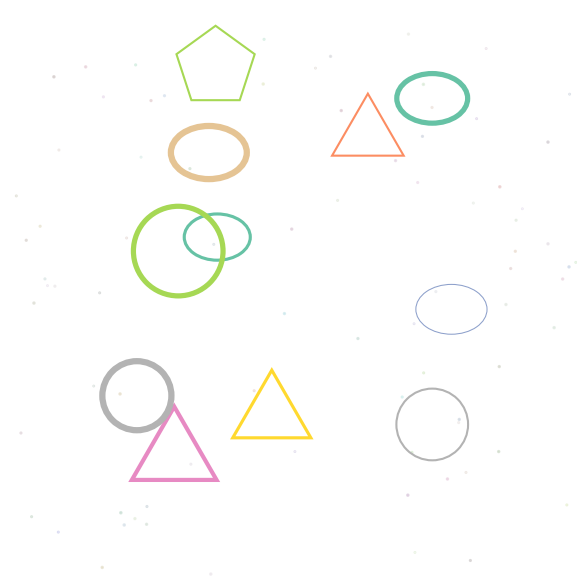[{"shape": "oval", "thickness": 1.5, "radius": 0.29, "center": [0.376, 0.589]}, {"shape": "oval", "thickness": 2.5, "radius": 0.31, "center": [0.748, 0.829]}, {"shape": "triangle", "thickness": 1, "radius": 0.36, "center": [0.637, 0.765]}, {"shape": "oval", "thickness": 0.5, "radius": 0.31, "center": [0.782, 0.464]}, {"shape": "triangle", "thickness": 2, "radius": 0.42, "center": [0.302, 0.21]}, {"shape": "pentagon", "thickness": 1, "radius": 0.36, "center": [0.373, 0.883]}, {"shape": "circle", "thickness": 2.5, "radius": 0.39, "center": [0.309, 0.564]}, {"shape": "triangle", "thickness": 1.5, "radius": 0.39, "center": [0.471, 0.28]}, {"shape": "oval", "thickness": 3, "radius": 0.33, "center": [0.362, 0.735]}, {"shape": "circle", "thickness": 3, "radius": 0.3, "center": [0.237, 0.314]}, {"shape": "circle", "thickness": 1, "radius": 0.31, "center": [0.748, 0.264]}]